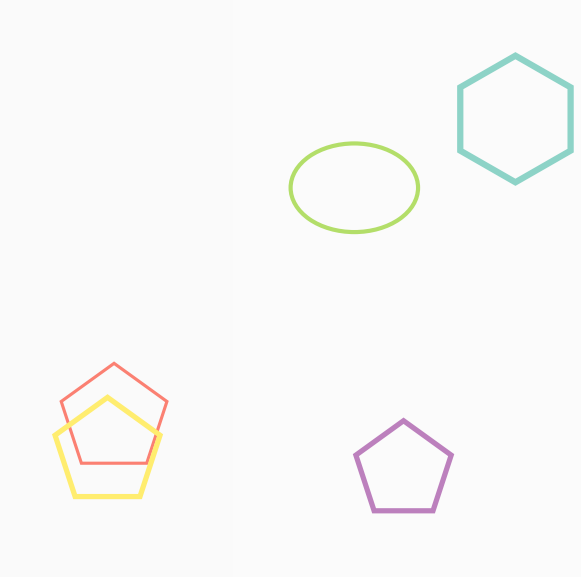[{"shape": "hexagon", "thickness": 3, "radius": 0.55, "center": [0.887, 0.793]}, {"shape": "pentagon", "thickness": 1.5, "radius": 0.48, "center": [0.196, 0.274]}, {"shape": "oval", "thickness": 2, "radius": 0.55, "center": [0.61, 0.674]}, {"shape": "pentagon", "thickness": 2.5, "radius": 0.43, "center": [0.694, 0.184]}, {"shape": "pentagon", "thickness": 2.5, "radius": 0.47, "center": [0.185, 0.216]}]